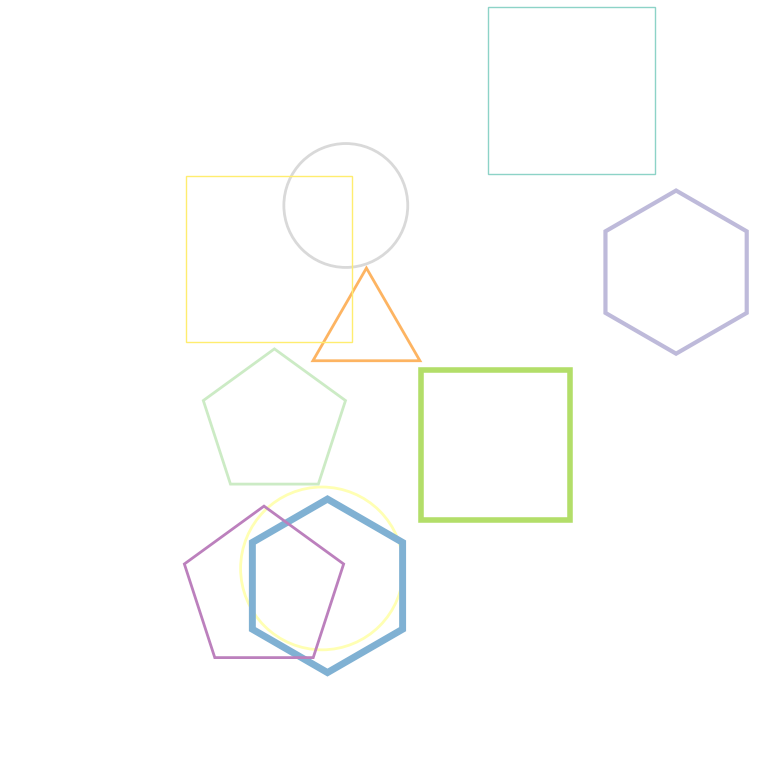[{"shape": "square", "thickness": 0.5, "radius": 0.54, "center": [0.743, 0.882]}, {"shape": "circle", "thickness": 1, "radius": 0.53, "center": [0.418, 0.262]}, {"shape": "hexagon", "thickness": 1.5, "radius": 0.53, "center": [0.878, 0.647]}, {"shape": "hexagon", "thickness": 2.5, "radius": 0.56, "center": [0.425, 0.239]}, {"shape": "triangle", "thickness": 1, "radius": 0.4, "center": [0.476, 0.572]}, {"shape": "square", "thickness": 2, "radius": 0.49, "center": [0.643, 0.422]}, {"shape": "circle", "thickness": 1, "radius": 0.4, "center": [0.449, 0.733]}, {"shape": "pentagon", "thickness": 1, "radius": 0.54, "center": [0.343, 0.234]}, {"shape": "pentagon", "thickness": 1, "radius": 0.49, "center": [0.356, 0.45]}, {"shape": "square", "thickness": 0.5, "radius": 0.54, "center": [0.349, 0.664]}]